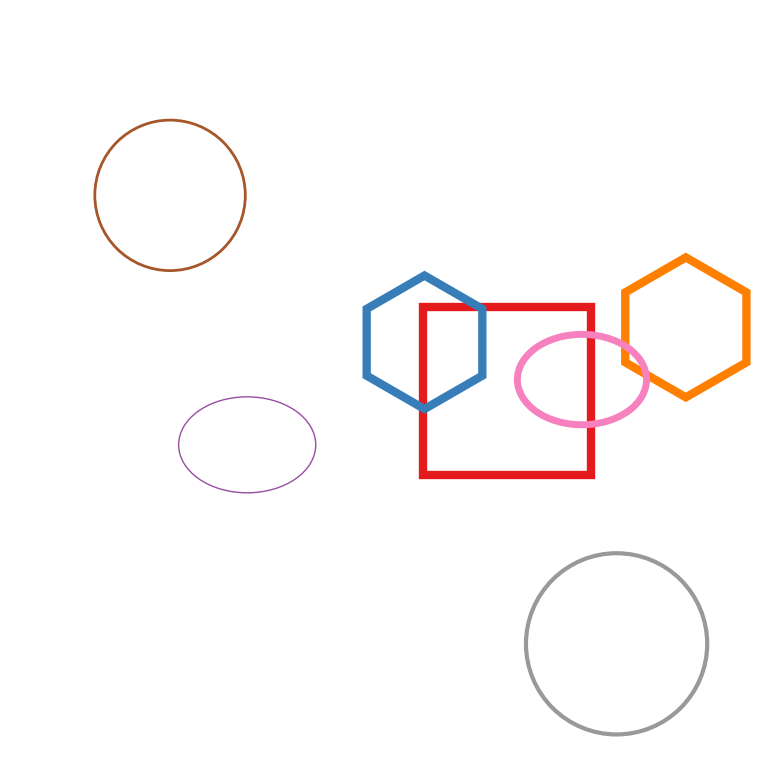[{"shape": "square", "thickness": 3, "radius": 0.55, "center": [0.658, 0.492]}, {"shape": "hexagon", "thickness": 3, "radius": 0.43, "center": [0.551, 0.555]}, {"shape": "oval", "thickness": 0.5, "radius": 0.45, "center": [0.321, 0.422]}, {"shape": "hexagon", "thickness": 3, "radius": 0.45, "center": [0.891, 0.575]}, {"shape": "circle", "thickness": 1, "radius": 0.49, "center": [0.221, 0.746]}, {"shape": "oval", "thickness": 2.5, "radius": 0.42, "center": [0.756, 0.507]}, {"shape": "circle", "thickness": 1.5, "radius": 0.59, "center": [0.801, 0.164]}]